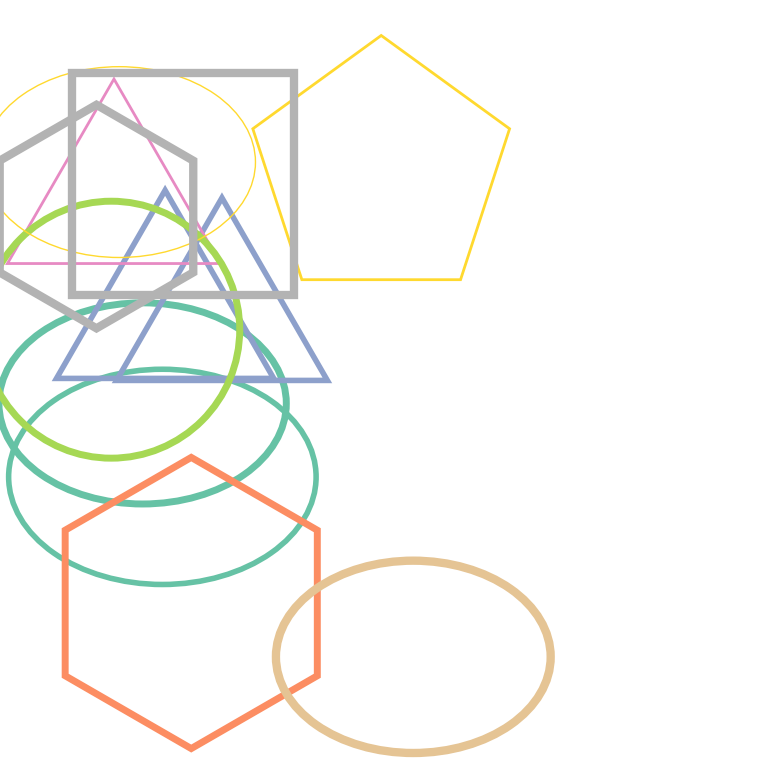[{"shape": "oval", "thickness": 2, "radius": 1.0, "center": [0.211, 0.381]}, {"shape": "oval", "thickness": 2.5, "radius": 0.93, "center": [0.185, 0.476]}, {"shape": "hexagon", "thickness": 2.5, "radius": 0.95, "center": [0.248, 0.217]}, {"shape": "triangle", "thickness": 2, "radius": 0.79, "center": [0.288, 0.585]}, {"shape": "triangle", "thickness": 2, "radius": 0.81, "center": [0.214, 0.59]}, {"shape": "triangle", "thickness": 1, "radius": 0.8, "center": [0.148, 0.738]}, {"shape": "circle", "thickness": 2.5, "radius": 0.83, "center": [0.144, 0.572]}, {"shape": "oval", "thickness": 0.5, "radius": 0.89, "center": [0.155, 0.789]}, {"shape": "pentagon", "thickness": 1, "radius": 0.88, "center": [0.495, 0.779]}, {"shape": "oval", "thickness": 3, "radius": 0.89, "center": [0.537, 0.147]}, {"shape": "hexagon", "thickness": 3, "radius": 0.73, "center": [0.125, 0.719]}, {"shape": "square", "thickness": 3, "radius": 0.72, "center": [0.238, 0.761]}]